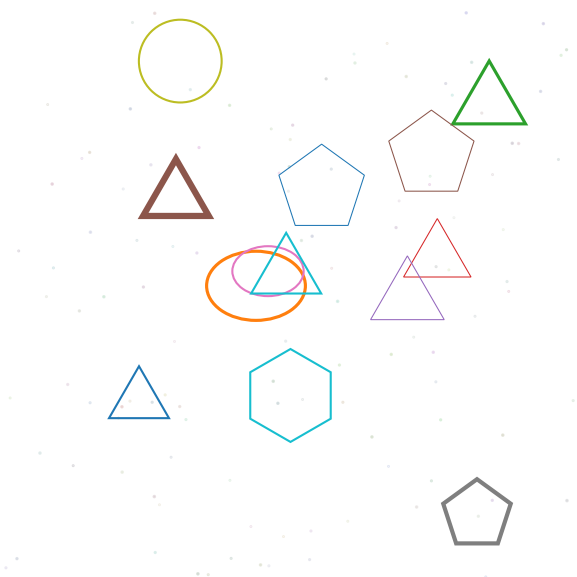[{"shape": "triangle", "thickness": 1, "radius": 0.3, "center": [0.241, 0.305]}, {"shape": "pentagon", "thickness": 0.5, "radius": 0.39, "center": [0.557, 0.672]}, {"shape": "oval", "thickness": 1.5, "radius": 0.43, "center": [0.443, 0.504]}, {"shape": "triangle", "thickness": 1.5, "radius": 0.36, "center": [0.847, 0.821]}, {"shape": "triangle", "thickness": 0.5, "radius": 0.34, "center": [0.757, 0.553]}, {"shape": "triangle", "thickness": 0.5, "radius": 0.37, "center": [0.705, 0.482]}, {"shape": "pentagon", "thickness": 0.5, "radius": 0.39, "center": [0.747, 0.731]}, {"shape": "triangle", "thickness": 3, "radius": 0.33, "center": [0.305, 0.658]}, {"shape": "oval", "thickness": 1, "radius": 0.31, "center": [0.464, 0.53]}, {"shape": "pentagon", "thickness": 2, "radius": 0.31, "center": [0.826, 0.108]}, {"shape": "circle", "thickness": 1, "radius": 0.36, "center": [0.312, 0.893]}, {"shape": "hexagon", "thickness": 1, "radius": 0.4, "center": [0.503, 0.314]}, {"shape": "triangle", "thickness": 1, "radius": 0.35, "center": [0.496, 0.526]}]